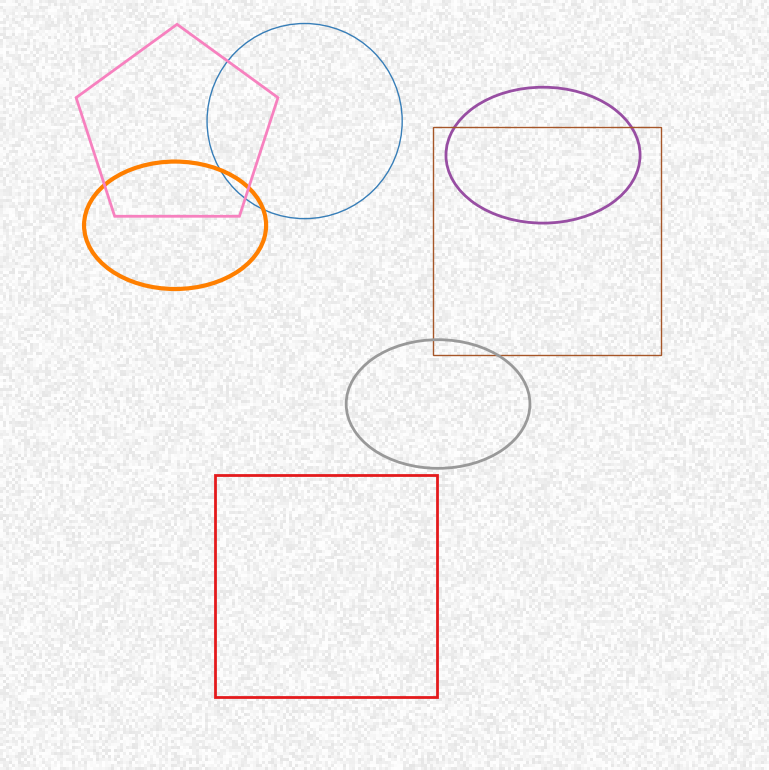[{"shape": "square", "thickness": 1, "radius": 0.72, "center": [0.424, 0.239]}, {"shape": "circle", "thickness": 0.5, "radius": 0.63, "center": [0.396, 0.843]}, {"shape": "oval", "thickness": 1, "radius": 0.63, "center": [0.705, 0.798]}, {"shape": "oval", "thickness": 1.5, "radius": 0.59, "center": [0.227, 0.707]}, {"shape": "square", "thickness": 0.5, "radius": 0.74, "center": [0.711, 0.687]}, {"shape": "pentagon", "thickness": 1, "radius": 0.69, "center": [0.23, 0.831]}, {"shape": "oval", "thickness": 1, "radius": 0.6, "center": [0.569, 0.475]}]